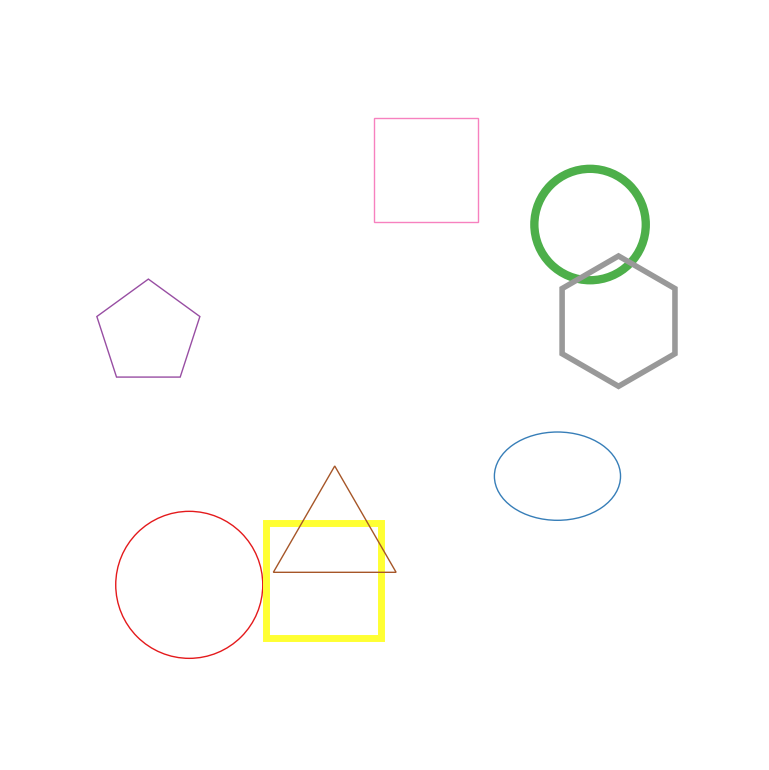[{"shape": "circle", "thickness": 0.5, "radius": 0.48, "center": [0.246, 0.24]}, {"shape": "oval", "thickness": 0.5, "radius": 0.41, "center": [0.724, 0.382]}, {"shape": "circle", "thickness": 3, "radius": 0.36, "center": [0.766, 0.708]}, {"shape": "pentagon", "thickness": 0.5, "radius": 0.35, "center": [0.193, 0.567]}, {"shape": "square", "thickness": 2.5, "radius": 0.37, "center": [0.42, 0.246]}, {"shape": "triangle", "thickness": 0.5, "radius": 0.46, "center": [0.435, 0.303]}, {"shape": "square", "thickness": 0.5, "radius": 0.34, "center": [0.554, 0.779]}, {"shape": "hexagon", "thickness": 2, "radius": 0.42, "center": [0.803, 0.583]}]